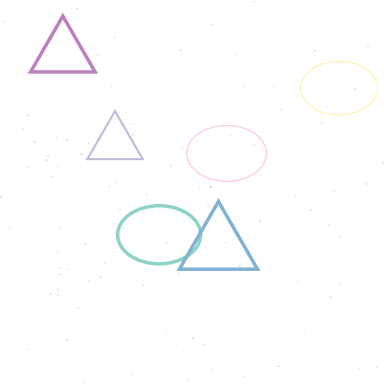[{"shape": "oval", "thickness": 2.5, "radius": 0.54, "center": [0.413, 0.39]}, {"shape": "triangle", "thickness": 1.5, "radius": 0.42, "center": [0.299, 0.628]}, {"shape": "triangle", "thickness": 2.5, "radius": 0.59, "center": [0.567, 0.359]}, {"shape": "oval", "thickness": 1, "radius": 0.52, "center": [0.589, 0.602]}, {"shape": "triangle", "thickness": 2.5, "radius": 0.48, "center": [0.163, 0.862]}, {"shape": "oval", "thickness": 0.5, "radius": 0.5, "center": [0.881, 0.771]}]